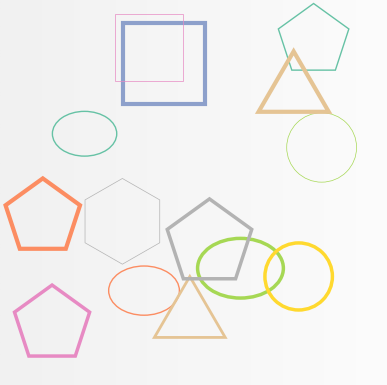[{"shape": "oval", "thickness": 1, "radius": 0.42, "center": [0.218, 0.653]}, {"shape": "pentagon", "thickness": 1, "radius": 0.48, "center": [0.809, 0.895]}, {"shape": "pentagon", "thickness": 3, "radius": 0.51, "center": [0.11, 0.436]}, {"shape": "oval", "thickness": 1, "radius": 0.46, "center": [0.372, 0.245]}, {"shape": "square", "thickness": 3, "radius": 0.53, "center": [0.423, 0.835]}, {"shape": "pentagon", "thickness": 2.5, "radius": 0.51, "center": [0.134, 0.158]}, {"shape": "square", "thickness": 0.5, "radius": 0.44, "center": [0.383, 0.877]}, {"shape": "circle", "thickness": 0.5, "radius": 0.45, "center": [0.83, 0.617]}, {"shape": "oval", "thickness": 2.5, "radius": 0.55, "center": [0.621, 0.303]}, {"shape": "circle", "thickness": 2.5, "radius": 0.44, "center": [0.771, 0.282]}, {"shape": "triangle", "thickness": 2, "radius": 0.53, "center": [0.49, 0.176]}, {"shape": "triangle", "thickness": 3, "radius": 0.52, "center": [0.758, 0.762]}, {"shape": "pentagon", "thickness": 2.5, "radius": 0.57, "center": [0.541, 0.369]}, {"shape": "hexagon", "thickness": 0.5, "radius": 0.56, "center": [0.316, 0.425]}]